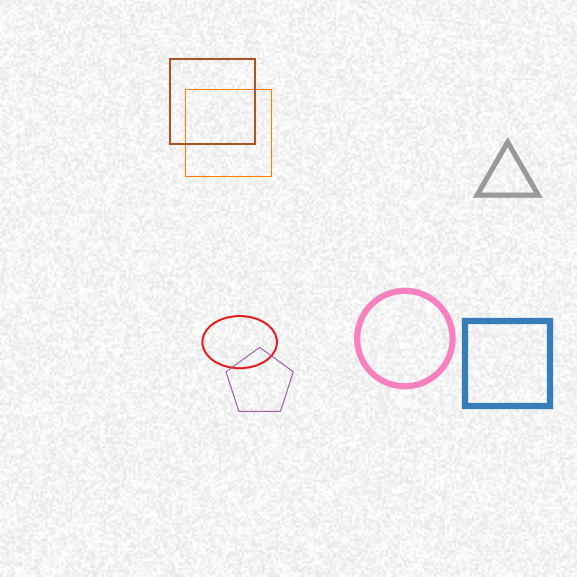[{"shape": "oval", "thickness": 1, "radius": 0.32, "center": [0.415, 0.407]}, {"shape": "square", "thickness": 3, "radius": 0.37, "center": [0.879, 0.369]}, {"shape": "pentagon", "thickness": 0.5, "radius": 0.31, "center": [0.45, 0.336]}, {"shape": "square", "thickness": 0.5, "radius": 0.37, "center": [0.395, 0.77]}, {"shape": "square", "thickness": 1, "radius": 0.37, "center": [0.368, 0.823]}, {"shape": "circle", "thickness": 3, "radius": 0.41, "center": [0.701, 0.413]}, {"shape": "triangle", "thickness": 2.5, "radius": 0.31, "center": [0.879, 0.692]}]